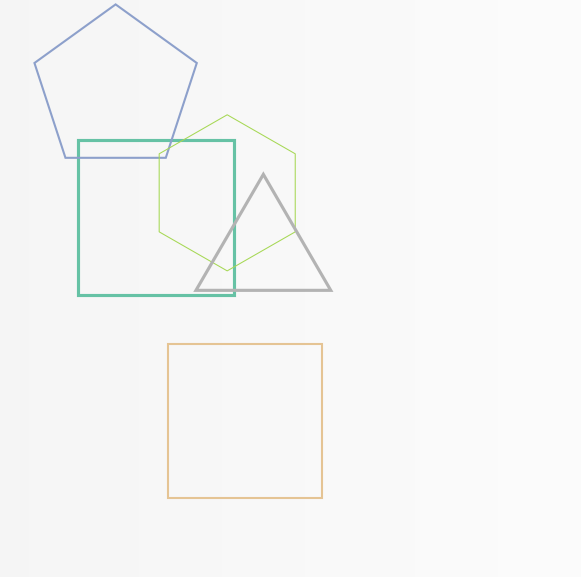[{"shape": "square", "thickness": 1.5, "radius": 0.67, "center": [0.268, 0.622]}, {"shape": "pentagon", "thickness": 1, "radius": 0.73, "center": [0.199, 0.845]}, {"shape": "hexagon", "thickness": 0.5, "radius": 0.68, "center": [0.391, 0.665]}, {"shape": "square", "thickness": 1, "radius": 0.66, "center": [0.422, 0.27]}, {"shape": "triangle", "thickness": 1.5, "radius": 0.67, "center": [0.453, 0.563]}]